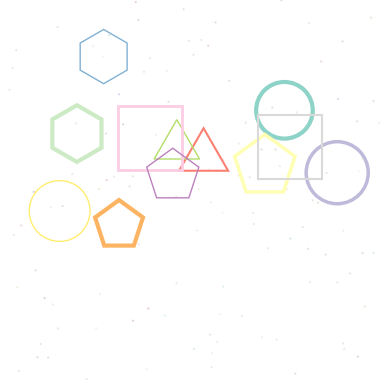[{"shape": "circle", "thickness": 3, "radius": 0.37, "center": [0.739, 0.714]}, {"shape": "pentagon", "thickness": 2.5, "radius": 0.41, "center": [0.688, 0.568]}, {"shape": "circle", "thickness": 2.5, "radius": 0.4, "center": [0.876, 0.551]}, {"shape": "triangle", "thickness": 1.5, "radius": 0.37, "center": [0.529, 0.593]}, {"shape": "hexagon", "thickness": 1, "radius": 0.35, "center": [0.269, 0.853]}, {"shape": "pentagon", "thickness": 3, "radius": 0.33, "center": [0.309, 0.415]}, {"shape": "triangle", "thickness": 1, "radius": 0.34, "center": [0.459, 0.621]}, {"shape": "square", "thickness": 2, "radius": 0.42, "center": [0.39, 0.642]}, {"shape": "square", "thickness": 1.5, "radius": 0.41, "center": [0.753, 0.618]}, {"shape": "pentagon", "thickness": 1, "radius": 0.36, "center": [0.449, 0.544]}, {"shape": "hexagon", "thickness": 3, "radius": 0.37, "center": [0.2, 0.653]}, {"shape": "circle", "thickness": 1, "radius": 0.4, "center": [0.155, 0.452]}]